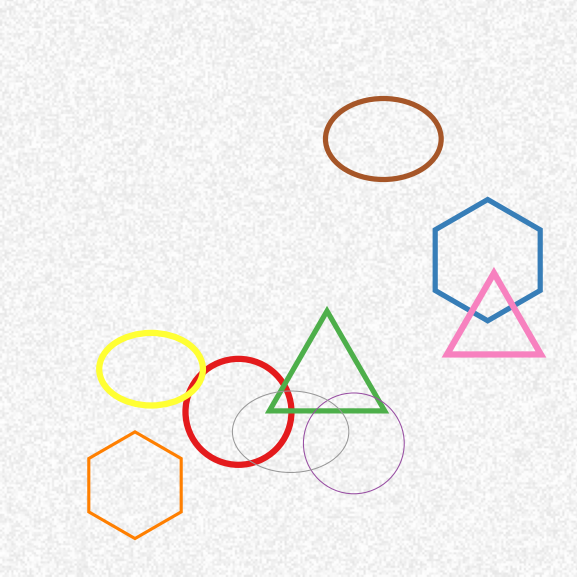[{"shape": "circle", "thickness": 3, "radius": 0.46, "center": [0.413, 0.286]}, {"shape": "hexagon", "thickness": 2.5, "radius": 0.52, "center": [0.845, 0.549]}, {"shape": "triangle", "thickness": 2.5, "radius": 0.58, "center": [0.566, 0.345]}, {"shape": "circle", "thickness": 0.5, "radius": 0.44, "center": [0.613, 0.231]}, {"shape": "hexagon", "thickness": 1.5, "radius": 0.46, "center": [0.234, 0.159]}, {"shape": "oval", "thickness": 3, "radius": 0.45, "center": [0.262, 0.36]}, {"shape": "oval", "thickness": 2.5, "radius": 0.5, "center": [0.664, 0.758]}, {"shape": "triangle", "thickness": 3, "radius": 0.47, "center": [0.855, 0.432]}, {"shape": "oval", "thickness": 0.5, "radius": 0.5, "center": [0.503, 0.252]}]